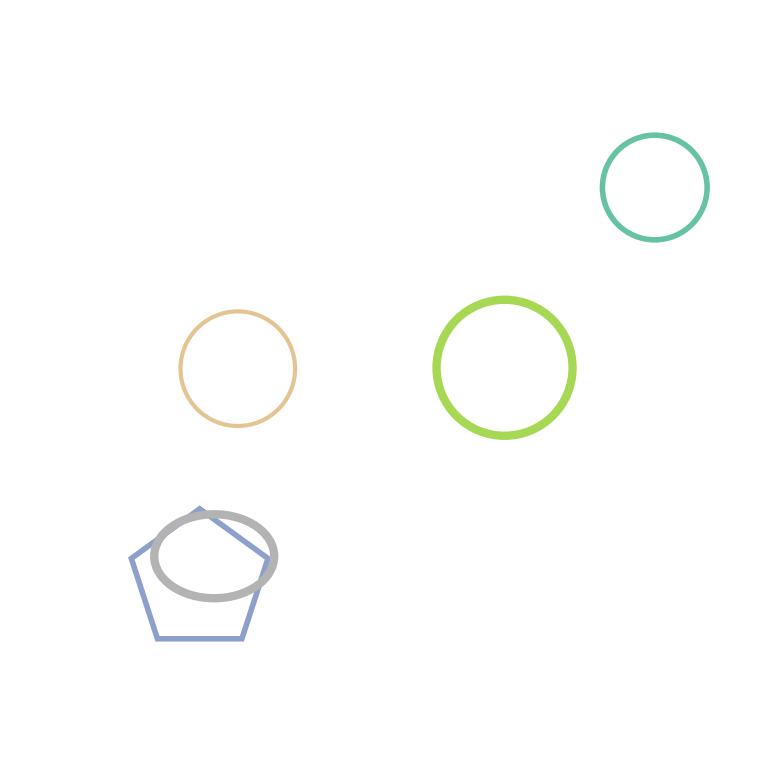[{"shape": "circle", "thickness": 2, "radius": 0.34, "center": [0.85, 0.756]}, {"shape": "pentagon", "thickness": 2, "radius": 0.47, "center": [0.259, 0.246]}, {"shape": "circle", "thickness": 3, "radius": 0.44, "center": [0.655, 0.522]}, {"shape": "circle", "thickness": 1.5, "radius": 0.37, "center": [0.309, 0.521]}, {"shape": "oval", "thickness": 3, "radius": 0.39, "center": [0.278, 0.278]}]